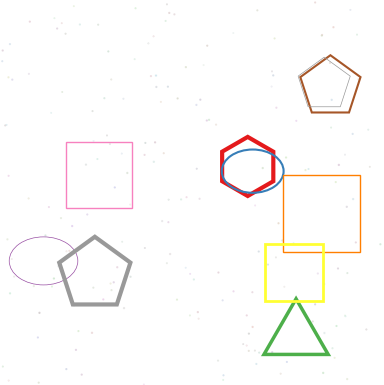[{"shape": "hexagon", "thickness": 3, "radius": 0.38, "center": [0.643, 0.568]}, {"shape": "oval", "thickness": 1.5, "radius": 0.4, "center": [0.656, 0.555]}, {"shape": "triangle", "thickness": 2.5, "radius": 0.48, "center": [0.769, 0.128]}, {"shape": "oval", "thickness": 0.5, "radius": 0.45, "center": [0.113, 0.322]}, {"shape": "square", "thickness": 1, "radius": 0.5, "center": [0.835, 0.446]}, {"shape": "square", "thickness": 2, "radius": 0.37, "center": [0.763, 0.293]}, {"shape": "pentagon", "thickness": 1.5, "radius": 0.41, "center": [0.858, 0.774]}, {"shape": "square", "thickness": 1, "radius": 0.43, "center": [0.257, 0.546]}, {"shape": "pentagon", "thickness": 3, "radius": 0.49, "center": [0.246, 0.288]}, {"shape": "pentagon", "thickness": 0.5, "radius": 0.36, "center": [0.842, 0.78]}]